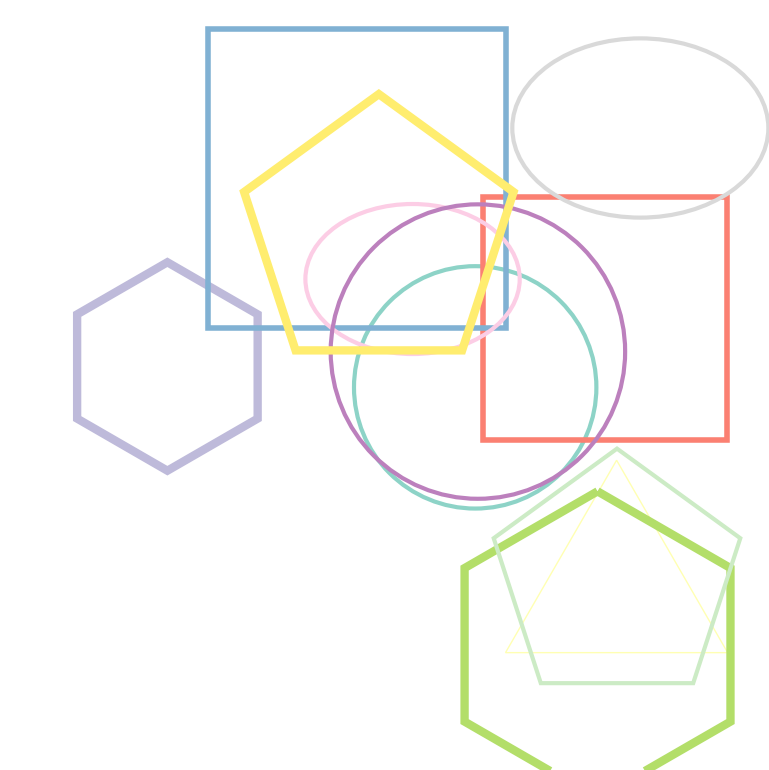[{"shape": "circle", "thickness": 1.5, "radius": 0.79, "center": [0.617, 0.497]}, {"shape": "triangle", "thickness": 0.5, "radius": 0.83, "center": [0.801, 0.236]}, {"shape": "hexagon", "thickness": 3, "radius": 0.68, "center": [0.217, 0.524]}, {"shape": "square", "thickness": 2, "radius": 0.79, "center": [0.785, 0.586]}, {"shape": "square", "thickness": 2, "radius": 0.97, "center": [0.463, 0.768]}, {"shape": "hexagon", "thickness": 3, "radius": 1.0, "center": [0.776, 0.163]}, {"shape": "oval", "thickness": 1.5, "radius": 0.7, "center": [0.536, 0.638]}, {"shape": "oval", "thickness": 1.5, "radius": 0.83, "center": [0.832, 0.834]}, {"shape": "circle", "thickness": 1.5, "radius": 0.96, "center": [0.621, 0.543]}, {"shape": "pentagon", "thickness": 1.5, "radius": 0.84, "center": [0.801, 0.249]}, {"shape": "pentagon", "thickness": 3, "radius": 0.92, "center": [0.492, 0.694]}]